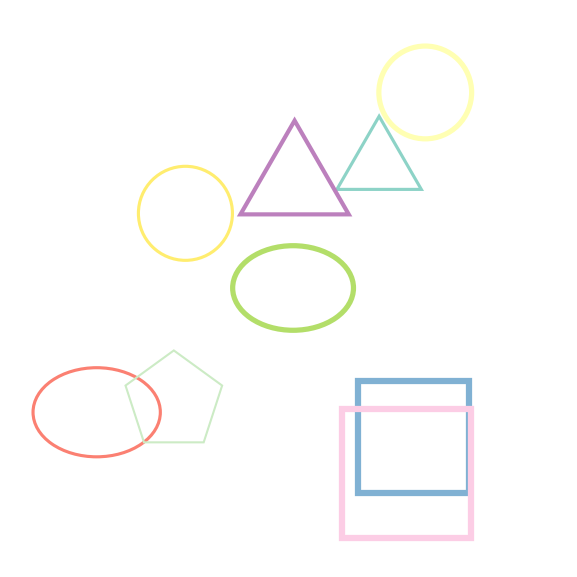[{"shape": "triangle", "thickness": 1.5, "radius": 0.42, "center": [0.656, 0.713]}, {"shape": "circle", "thickness": 2.5, "radius": 0.4, "center": [0.736, 0.839]}, {"shape": "oval", "thickness": 1.5, "radius": 0.55, "center": [0.167, 0.285]}, {"shape": "square", "thickness": 3, "radius": 0.48, "center": [0.716, 0.242]}, {"shape": "oval", "thickness": 2.5, "radius": 0.52, "center": [0.507, 0.5]}, {"shape": "square", "thickness": 3, "radius": 0.56, "center": [0.703, 0.18]}, {"shape": "triangle", "thickness": 2, "radius": 0.54, "center": [0.51, 0.682]}, {"shape": "pentagon", "thickness": 1, "radius": 0.44, "center": [0.301, 0.304]}, {"shape": "circle", "thickness": 1.5, "radius": 0.41, "center": [0.321, 0.63]}]